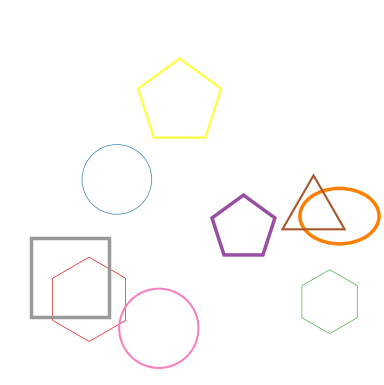[{"shape": "hexagon", "thickness": 0.5, "radius": 0.55, "center": [0.231, 0.223]}, {"shape": "circle", "thickness": 0.5, "radius": 0.45, "center": [0.304, 0.534]}, {"shape": "hexagon", "thickness": 0.5, "radius": 0.42, "center": [0.856, 0.216]}, {"shape": "pentagon", "thickness": 2.5, "radius": 0.43, "center": [0.632, 0.407]}, {"shape": "oval", "thickness": 2.5, "radius": 0.51, "center": [0.882, 0.439]}, {"shape": "pentagon", "thickness": 1.5, "radius": 0.57, "center": [0.466, 0.734]}, {"shape": "triangle", "thickness": 1.5, "radius": 0.47, "center": [0.814, 0.451]}, {"shape": "circle", "thickness": 1.5, "radius": 0.51, "center": [0.413, 0.147]}, {"shape": "square", "thickness": 2.5, "radius": 0.51, "center": [0.183, 0.279]}]